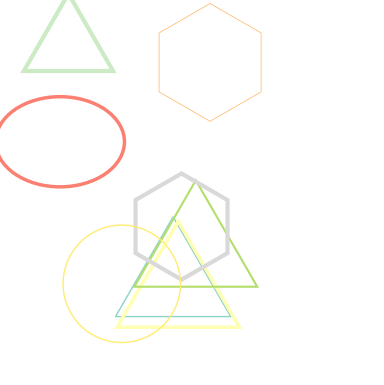[{"shape": "triangle", "thickness": 1, "radius": 0.86, "center": [0.45, 0.264]}, {"shape": "triangle", "thickness": 2.5, "radius": 0.92, "center": [0.463, 0.242]}, {"shape": "oval", "thickness": 2.5, "radius": 0.84, "center": [0.156, 0.632]}, {"shape": "hexagon", "thickness": 0.5, "radius": 0.77, "center": [0.546, 0.838]}, {"shape": "triangle", "thickness": 1.5, "radius": 0.92, "center": [0.509, 0.347]}, {"shape": "hexagon", "thickness": 3, "radius": 0.69, "center": [0.472, 0.412]}, {"shape": "triangle", "thickness": 3, "radius": 0.67, "center": [0.178, 0.883]}, {"shape": "circle", "thickness": 1, "radius": 0.76, "center": [0.316, 0.263]}]